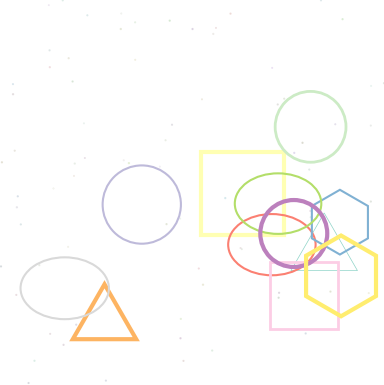[{"shape": "triangle", "thickness": 0.5, "radius": 0.5, "center": [0.842, 0.347]}, {"shape": "square", "thickness": 3, "radius": 0.54, "center": [0.63, 0.497]}, {"shape": "circle", "thickness": 1.5, "radius": 0.51, "center": [0.368, 0.469]}, {"shape": "oval", "thickness": 1.5, "radius": 0.57, "center": [0.706, 0.365]}, {"shape": "hexagon", "thickness": 1.5, "radius": 0.42, "center": [0.883, 0.423]}, {"shape": "triangle", "thickness": 3, "radius": 0.48, "center": [0.271, 0.167]}, {"shape": "oval", "thickness": 1.5, "radius": 0.56, "center": [0.722, 0.471]}, {"shape": "square", "thickness": 2, "radius": 0.44, "center": [0.79, 0.232]}, {"shape": "oval", "thickness": 1.5, "radius": 0.57, "center": [0.168, 0.251]}, {"shape": "circle", "thickness": 3, "radius": 0.43, "center": [0.763, 0.394]}, {"shape": "circle", "thickness": 2, "radius": 0.46, "center": [0.807, 0.671]}, {"shape": "hexagon", "thickness": 3, "radius": 0.52, "center": [0.886, 0.283]}]